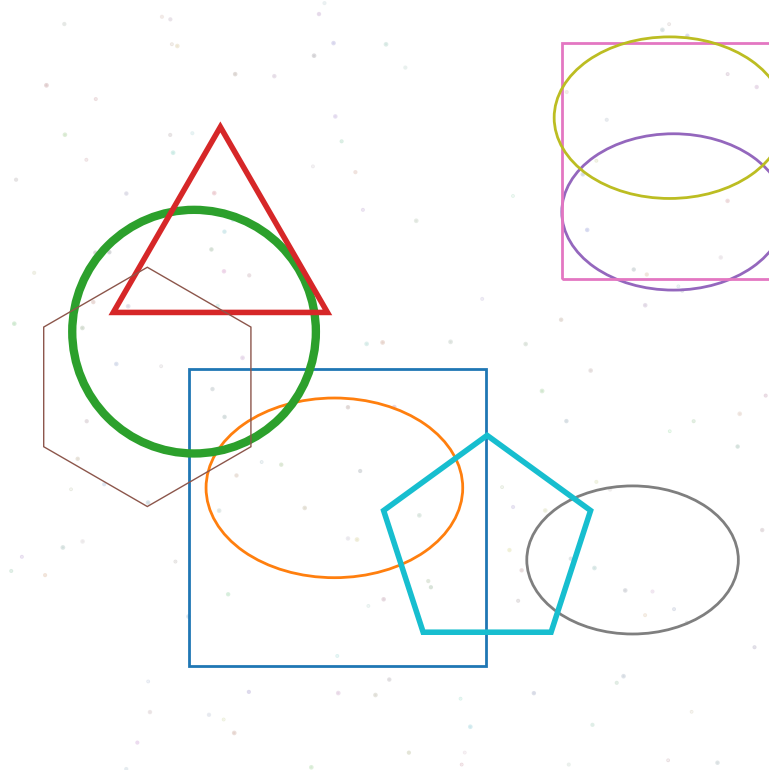[{"shape": "square", "thickness": 1, "radius": 0.96, "center": [0.438, 0.328]}, {"shape": "oval", "thickness": 1, "radius": 0.83, "center": [0.434, 0.366]}, {"shape": "circle", "thickness": 3, "radius": 0.79, "center": [0.252, 0.569]}, {"shape": "triangle", "thickness": 2, "radius": 0.8, "center": [0.286, 0.675]}, {"shape": "oval", "thickness": 1, "radius": 0.73, "center": [0.875, 0.725]}, {"shape": "hexagon", "thickness": 0.5, "radius": 0.78, "center": [0.191, 0.498]}, {"shape": "square", "thickness": 1, "radius": 0.77, "center": [0.883, 0.791]}, {"shape": "oval", "thickness": 1, "radius": 0.69, "center": [0.822, 0.273]}, {"shape": "oval", "thickness": 1, "radius": 0.75, "center": [0.87, 0.847]}, {"shape": "pentagon", "thickness": 2, "radius": 0.71, "center": [0.633, 0.293]}]